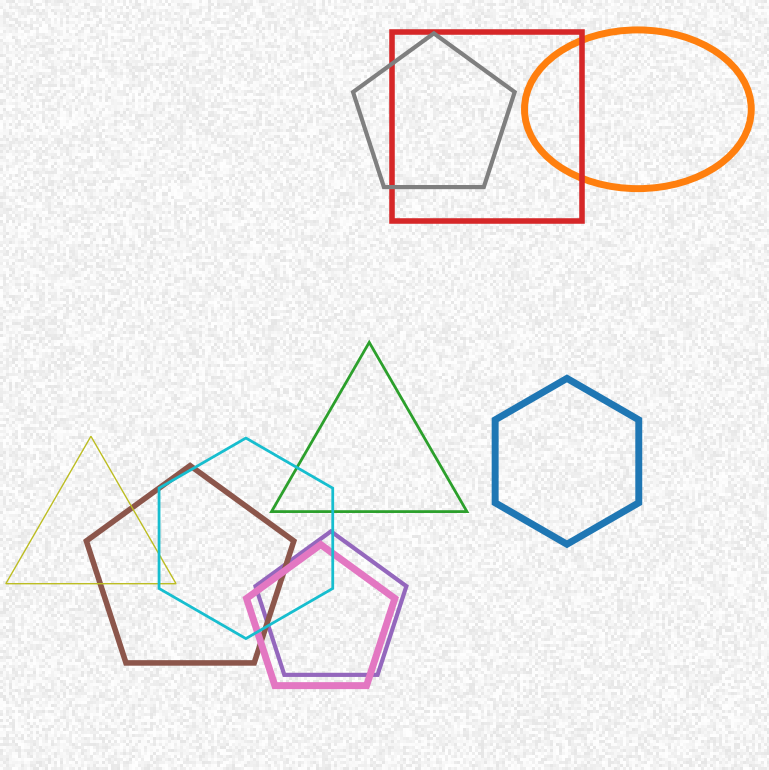[{"shape": "hexagon", "thickness": 2.5, "radius": 0.54, "center": [0.736, 0.401]}, {"shape": "oval", "thickness": 2.5, "radius": 0.74, "center": [0.828, 0.858]}, {"shape": "triangle", "thickness": 1, "radius": 0.73, "center": [0.48, 0.409]}, {"shape": "square", "thickness": 2, "radius": 0.61, "center": [0.632, 0.836]}, {"shape": "pentagon", "thickness": 1.5, "radius": 0.52, "center": [0.43, 0.207]}, {"shape": "pentagon", "thickness": 2, "radius": 0.71, "center": [0.247, 0.254]}, {"shape": "pentagon", "thickness": 2.5, "radius": 0.51, "center": [0.417, 0.191]}, {"shape": "pentagon", "thickness": 1.5, "radius": 0.55, "center": [0.563, 0.846]}, {"shape": "triangle", "thickness": 0.5, "radius": 0.64, "center": [0.118, 0.306]}, {"shape": "hexagon", "thickness": 1, "radius": 0.65, "center": [0.319, 0.301]}]